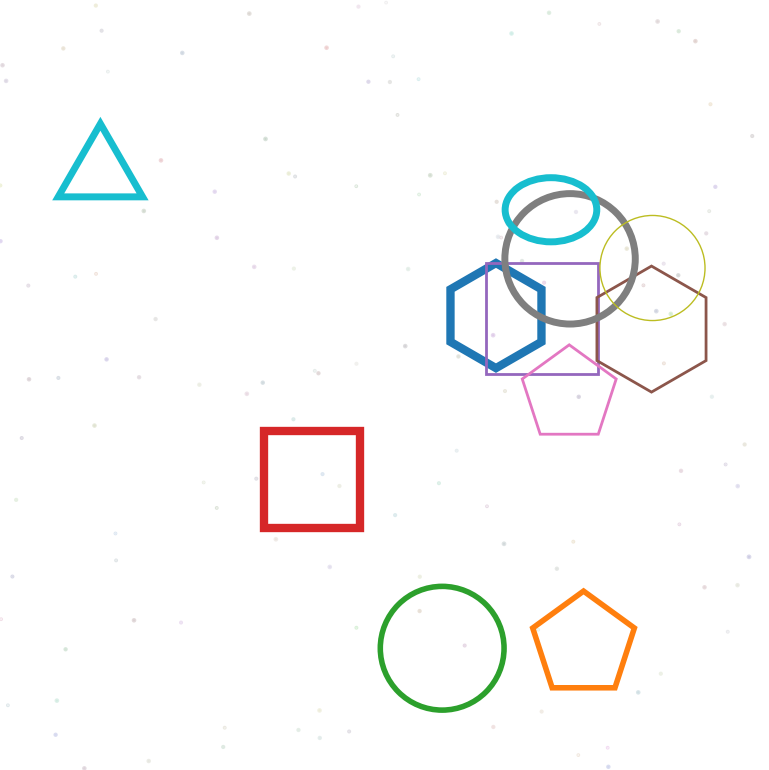[{"shape": "hexagon", "thickness": 3, "radius": 0.34, "center": [0.644, 0.59]}, {"shape": "pentagon", "thickness": 2, "radius": 0.35, "center": [0.758, 0.163]}, {"shape": "circle", "thickness": 2, "radius": 0.4, "center": [0.574, 0.158]}, {"shape": "square", "thickness": 3, "radius": 0.31, "center": [0.405, 0.377]}, {"shape": "square", "thickness": 1, "radius": 0.36, "center": [0.704, 0.587]}, {"shape": "hexagon", "thickness": 1, "radius": 0.41, "center": [0.846, 0.573]}, {"shape": "pentagon", "thickness": 1, "radius": 0.32, "center": [0.739, 0.488]}, {"shape": "circle", "thickness": 2.5, "radius": 0.42, "center": [0.74, 0.664]}, {"shape": "circle", "thickness": 0.5, "radius": 0.34, "center": [0.847, 0.652]}, {"shape": "oval", "thickness": 2.5, "radius": 0.3, "center": [0.716, 0.728]}, {"shape": "triangle", "thickness": 2.5, "radius": 0.32, "center": [0.13, 0.776]}]